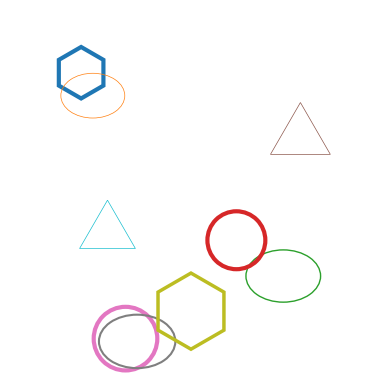[{"shape": "hexagon", "thickness": 3, "radius": 0.33, "center": [0.211, 0.811]}, {"shape": "oval", "thickness": 0.5, "radius": 0.42, "center": [0.241, 0.752]}, {"shape": "oval", "thickness": 1, "radius": 0.48, "center": [0.736, 0.283]}, {"shape": "circle", "thickness": 3, "radius": 0.38, "center": [0.614, 0.376]}, {"shape": "triangle", "thickness": 0.5, "radius": 0.45, "center": [0.78, 0.644]}, {"shape": "circle", "thickness": 3, "radius": 0.41, "center": [0.326, 0.12]}, {"shape": "oval", "thickness": 1.5, "radius": 0.5, "center": [0.356, 0.113]}, {"shape": "hexagon", "thickness": 2.5, "radius": 0.49, "center": [0.496, 0.192]}, {"shape": "triangle", "thickness": 0.5, "radius": 0.42, "center": [0.279, 0.396]}]